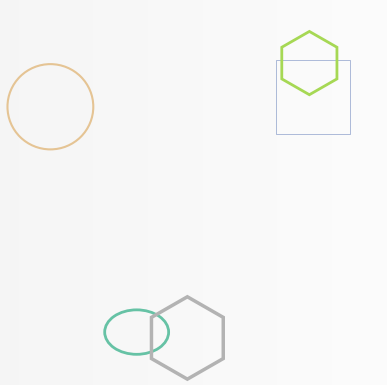[{"shape": "oval", "thickness": 2, "radius": 0.41, "center": [0.353, 0.137]}, {"shape": "square", "thickness": 0.5, "radius": 0.48, "center": [0.807, 0.748]}, {"shape": "hexagon", "thickness": 2, "radius": 0.41, "center": [0.798, 0.836]}, {"shape": "circle", "thickness": 1.5, "radius": 0.55, "center": [0.13, 0.723]}, {"shape": "hexagon", "thickness": 2.5, "radius": 0.53, "center": [0.484, 0.122]}]